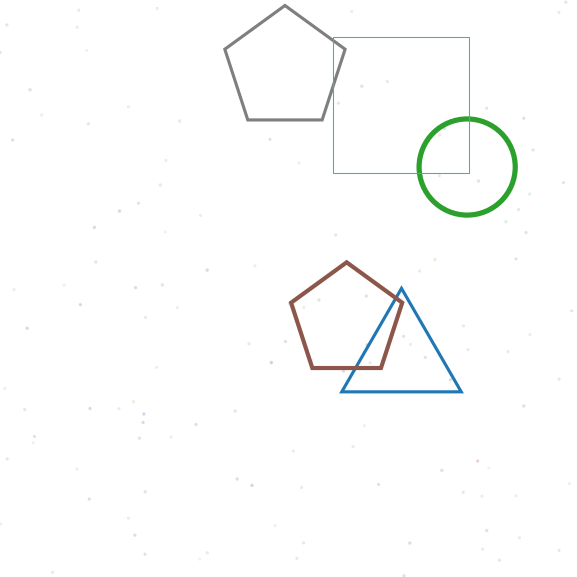[{"shape": "triangle", "thickness": 1.5, "radius": 0.6, "center": [0.695, 0.38]}, {"shape": "circle", "thickness": 2.5, "radius": 0.42, "center": [0.809, 0.71]}, {"shape": "pentagon", "thickness": 2, "radius": 0.51, "center": [0.6, 0.444]}, {"shape": "pentagon", "thickness": 1.5, "radius": 0.55, "center": [0.493, 0.88]}, {"shape": "square", "thickness": 0.5, "radius": 0.59, "center": [0.695, 0.818]}]